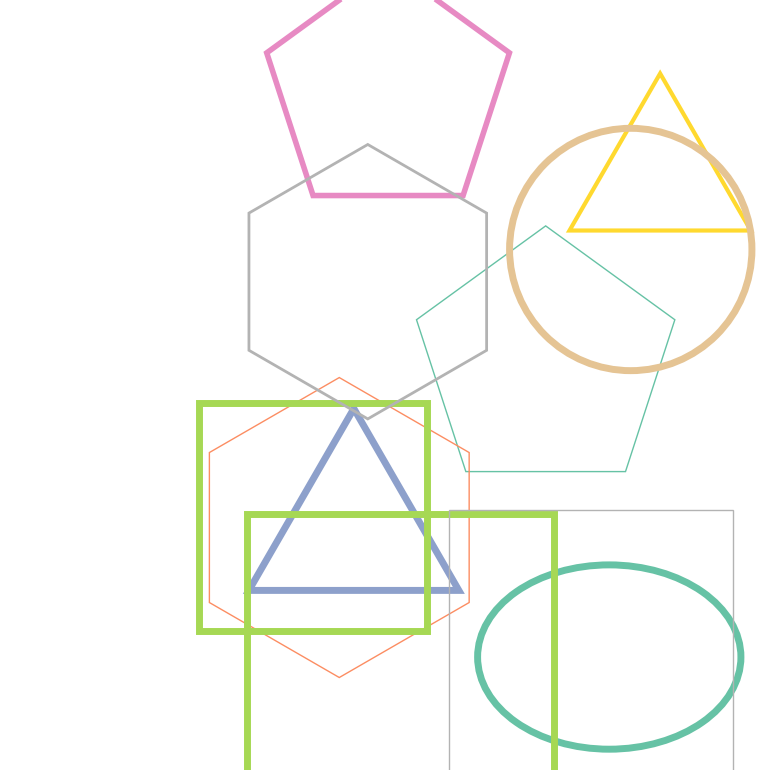[{"shape": "oval", "thickness": 2.5, "radius": 0.85, "center": [0.791, 0.147]}, {"shape": "pentagon", "thickness": 0.5, "radius": 0.88, "center": [0.709, 0.53]}, {"shape": "hexagon", "thickness": 0.5, "radius": 0.97, "center": [0.441, 0.315]}, {"shape": "triangle", "thickness": 2.5, "radius": 0.79, "center": [0.46, 0.312]}, {"shape": "pentagon", "thickness": 2, "radius": 0.83, "center": [0.504, 0.88]}, {"shape": "square", "thickness": 2.5, "radius": 0.74, "center": [0.407, 0.329]}, {"shape": "square", "thickness": 2.5, "radius": 1.0, "center": [0.52, 0.134]}, {"shape": "triangle", "thickness": 1.5, "radius": 0.68, "center": [0.857, 0.769]}, {"shape": "circle", "thickness": 2.5, "radius": 0.79, "center": [0.819, 0.676]}, {"shape": "hexagon", "thickness": 1, "radius": 0.89, "center": [0.478, 0.634]}, {"shape": "square", "thickness": 0.5, "radius": 0.92, "center": [0.768, 0.153]}]